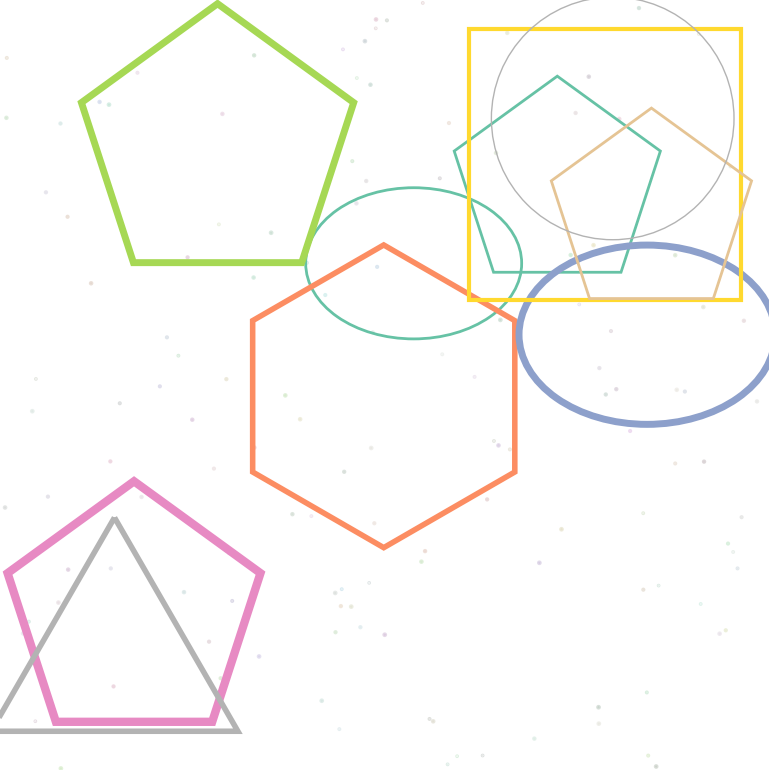[{"shape": "pentagon", "thickness": 1, "radius": 0.7, "center": [0.724, 0.76]}, {"shape": "oval", "thickness": 1, "radius": 0.7, "center": [0.537, 0.658]}, {"shape": "hexagon", "thickness": 2, "radius": 0.98, "center": [0.498, 0.485]}, {"shape": "oval", "thickness": 2.5, "radius": 0.83, "center": [0.84, 0.565]}, {"shape": "pentagon", "thickness": 3, "radius": 0.86, "center": [0.174, 0.202]}, {"shape": "pentagon", "thickness": 2.5, "radius": 0.93, "center": [0.283, 0.809]}, {"shape": "square", "thickness": 1.5, "radius": 0.88, "center": [0.786, 0.786]}, {"shape": "pentagon", "thickness": 1, "radius": 0.68, "center": [0.846, 0.723]}, {"shape": "circle", "thickness": 0.5, "radius": 0.79, "center": [0.796, 0.846]}, {"shape": "triangle", "thickness": 2, "radius": 0.93, "center": [0.149, 0.143]}]